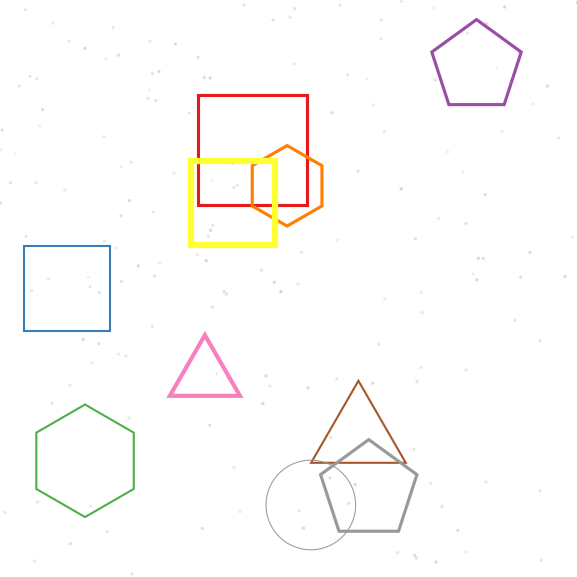[{"shape": "square", "thickness": 1.5, "radius": 0.47, "center": [0.438, 0.74]}, {"shape": "square", "thickness": 1, "radius": 0.37, "center": [0.116, 0.5]}, {"shape": "hexagon", "thickness": 1, "radius": 0.49, "center": [0.147, 0.201]}, {"shape": "pentagon", "thickness": 1.5, "radius": 0.41, "center": [0.825, 0.884]}, {"shape": "hexagon", "thickness": 1.5, "radius": 0.35, "center": [0.497, 0.677]}, {"shape": "square", "thickness": 3, "radius": 0.36, "center": [0.404, 0.648]}, {"shape": "triangle", "thickness": 1, "radius": 0.47, "center": [0.621, 0.245]}, {"shape": "triangle", "thickness": 2, "radius": 0.35, "center": [0.355, 0.349]}, {"shape": "pentagon", "thickness": 1.5, "radius": 0.44, "center": [0.639, 0.15]}, {"shape": "circle", "thickness": 0.5, "radius": 0.39, "center": [0.538, 0.125]}]